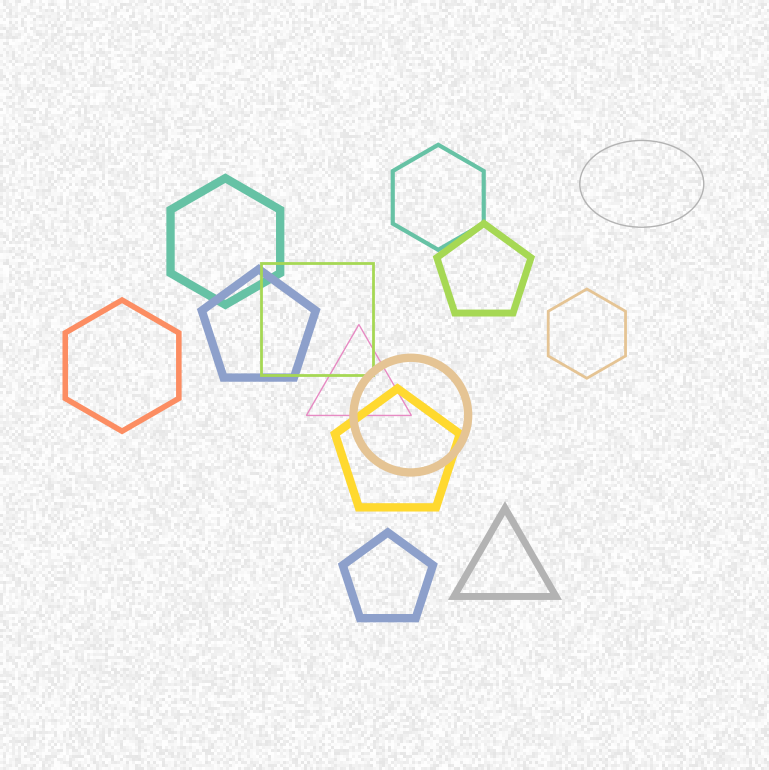[{"shape": "hexagon", "thickness": 1.5, "radius": 0.34, "center": [0.569, 0.744]}, {"shape": "hexagon", "thickness": 3, "radius": 0.41, "center": [0.293, 0.686]}, {"shape": "hexagon", "thickness": 2, "radius": 0.43, "center": [0.159, 0.525]}, {"shape": "pentagon", "thickness": 3, "radius": 0.39, "center": [0.336, 0.573]}, {"shape": "pentagon", "thickness": 3, "radius": 0.31, "center": [0.504, 0.247]}, {"shape": "triangle", "thickness": 0.5, "radius": 0.39, "center": [0.466, 0.5]}, {"shape": "square", "thickness": 1, "radius": 0.36, "center": [0.412, 0.585]}, {"shape": "pentagon", "thickness": 2.5, "radius": 0.32, "center": [0.628, 0.645]}, {"shape": "pentagon", "thickness": 3, "radius": 0.43, "center": [0.516, 0.41]}, {"shape": "hexagon", "thickness": 1, "radius": 0.29, "center": [0.762, 0.567]}, {"shape": "circle", "thickness": 3, "radius": 0.37, "center": [0.534, 0.461]}, {"shape": "oval", "thickness": 0.5, "radius": 0.4, "center": [0.833, 0.761]}, {"shape": "triangle", "thickness": 2.5, "radius": 0.38, "center": [0.656, 0.264]}]